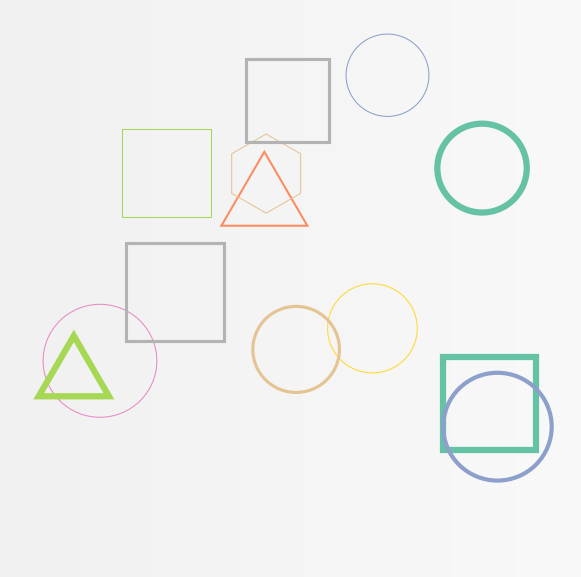[{"shape": "circle", "thickness": 3, "radius": 0.38, "center": [0.829, 0.708]}, {"shape": "square", "thickness": 3, "radius": 0.4, "center": [0.842, 0.301]}, {"shape": "triangle", "thickness": 1, "radius": 0.43, "center": [0.455, 0.651]}, {"shape": "circle", "thickness": 0.5, "radius": 0.36, "center": [0.667, 0.869]}, {"shape": "circle", "thickness": 2, "radius": 0.47, "center": [0.856, 0.26]}, {"shape": "circle", "thickness": 0.5, "radius": 0.49, "center": [0.172, 0.374]}, {"shape": "triangle", "thickness": 3, "radius": 0.35, "center": [0.127, 0.348]}, {"shape": "square", "thickness": 0.5, "radius": 0.38, "center": [0.286, 0.7]}, {"shape": "circle", "thickness": 0.5, "radius": 0.39, "center": [0.641, 0.431]}, {"shape": "circle", "thickness": 1.5, "radius": 0.37, "center": [0.509, 0.394]}, {"shape": "hexagon", "thickness": 0.5, "radius": 0.34, "center": [0.458, 0.699]}, {"shape": "square", "thickness": 1.5, "radius": 0.36, "center": [0.495, 0.825]}, {"shape": "square", "thickness": 1.5, "radius": 0.42, "center": [0.301, 0.494]}]